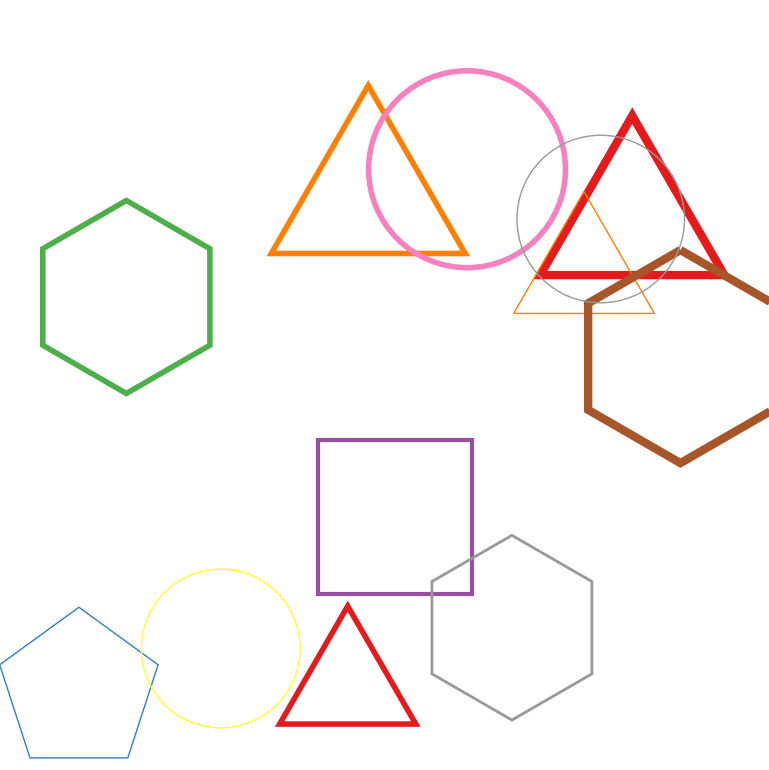[{"shape": "triangle", "thickness": 3, "radius": 0.69, "center": [0.821, 0.712]}, {"shape": "triangle", "thickness": 2, "radius": 0.51, "center": [0.452, 0.111]}, {"shape": "pentagon", "thickness": 0.5, "radius": 0.54, "center": [0.102, 0.103]}, {"shape": "hexagon", "thickness": 2, "radius": 0.63, "center": [0.164, 0.614]}, {"shape": "square", "thickness": 1.5, "radius": 0.5, "center": [0.513, 0.329]}, {"shape": "triangle", "thickness": 0.5, "radius": 0.53, "center": [0.758, 0.646]}, {"shape": "triangle", "thickness": 2, "radius": 0.73, "center": [0.478, 0.743]}, {"shape": "circle", "thickness": 0.5, "radius": 0.52, "center": [0.287, 0.158]}, {"shape": "hexagon", "thickness": 3, "radius": 0.69, "center": [0.884, 0.537]}, {"shape": "circle", "thickness": 2, "radius": 0.64, "center": [0.607, 0.78]}, {"shape": "hexagon", "thickness": 1, "radius": 0.6, "center": [0.665, 0.185]}, {"shape": "circle", "thickness": 0.5, "radius": 0.54, "center": [0.78, 0.716]}]